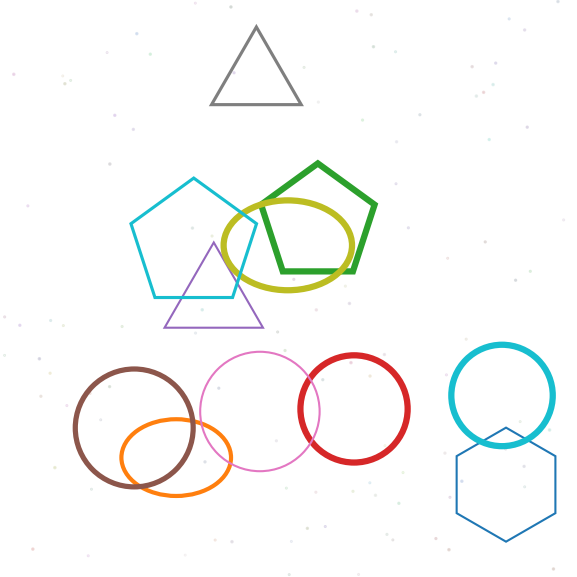[{"shape": "hexagon", "thickness": 1, "radius": 0.49, "center": [0.876, 0.16]}, {"shape": "oval", "thickness": 2, "radius": 0.47, "center": [0.305, 0.207]}, {"shape": "pentagon", "thickness": 3, "radius": 0.52, "center": [0.55, 0.613]}, {"shape": "circle", "thickness": 3, "radius": 0.46, "center": [0.613, 0.291]}, {"shape": "triangle", "thickness": 1, "radius": 0.49, "center": [0.37, 0.481]}, {"shape": "circle", "thickness": 2.5, "radius": 0.51, "center": [0.232, 0.258]}, {"shape": "circle", "thickness": 1, "radius": 0.52, "center": [0.45, 0.287]}, {"shape": "triangle", "thickness": 1.5, "radius": 0.45, "center": [0.444, 0.863]}, {"shape": "oval", "thickness": 3, "radius": 0.56, "center": [0.498, 0.574]}, {"shape": "pentagon", "thickness": 1.5, "radius": 0.57, "center": [0.335, 0.576]}, {"shape": "circle", "thickness": 3, "radius": 0.44, "center": [0.869, 0.314]}]